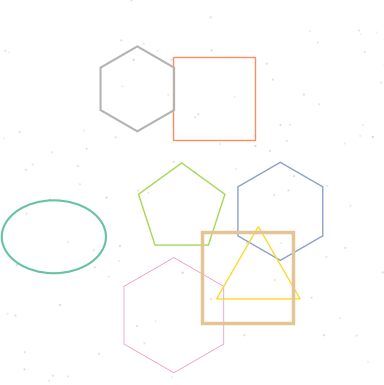[{"shape": "oval", "thickness": 1.5, "radius": 0.68, "center": [0.14, 0.385]}, {"shape": "square", "thickness": 1, "radius": 0.54, "center": [0.556, 0.745]}, {"shape": "hexagon", "thickness": 1, "radius": 0.64, "center": [0.728, 0.451]}, {"shape": "hexagon", "thickness": 0.5, "radius": 0.75, "center": [0.452, 0.181]}, {"shape": "pentagon", "thickness": 1, "radius": 0.59, "center": [0.472, 0.459]}, {"shape": "triangle", "thickness": 1, "radius": 0.63, "center": [0.671, 0.286]}, {"shape": "square", "thickness": 2.5, "radius": 0.59, "center": [0.643, 0.28]}, {"shape": "hexagon", "thickness": 1.5, "radius": 0.55, "center": [0.357, 0.769]}]